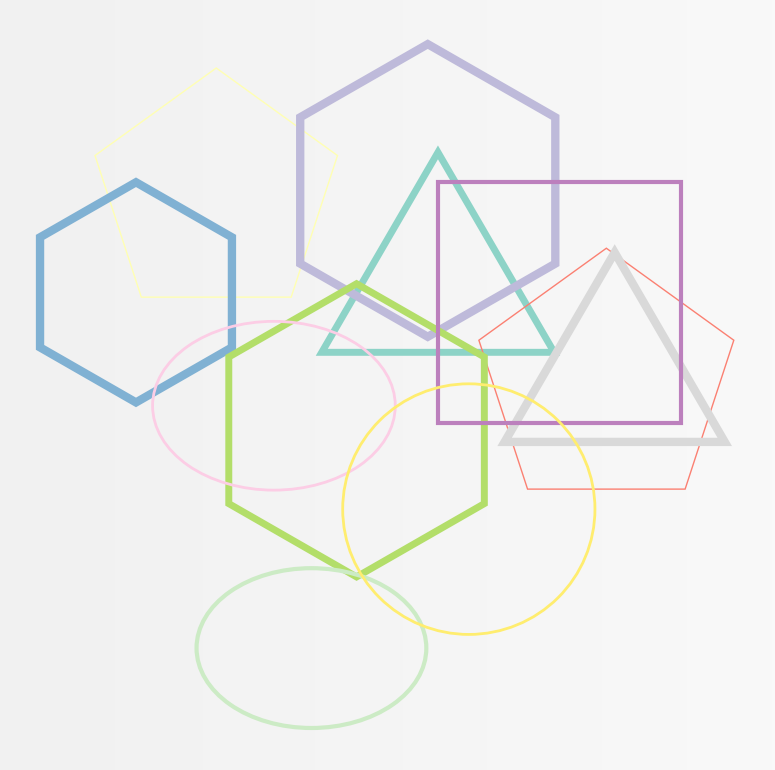[{"shape": "triangle", "thickness": 2.5, "radius": 0.87, "center": [0.565, 0.629]}, {"shape": "pentagon", "thickness": 0.5, "radius": 0.82, "center": [0.279, 0.747]}, {"shape": "hexagon", "thickness": 3, "radius": 0.95, "center": [0.552, 0.753]}, {"shape": "pentagon", "thickness": 0.5, "radius": 0.86, "center": [0.782, 0.505]}, {"shape": "hexagon", "thickness": 3, "radius": 0.71, "center": [0.175, 0.62]}, {"shape": "hexagon", "thickness": 2.5, "radius": 0.95, "center": [0.46, 0.441]}, {"shape": "oval", "thickness": 1, "radius": 0.78, "center": [0.353, 0.473]}, {"shape": "triangle", "thickness": 3, "radius": 0.82, "center": [0.793, 0.508]}, {"shape": "square", "thickness": 1.5, "radius": 0.78, "center": [0.722, 0.607]}, {"shape": "oval", "thickness": 1.5, "radius": 0.74, "center": [0.402, 0.158]}, {"shape": "circle", "thickness": 1, "radius": 0.81, "center": [0.605, 0.339]}]